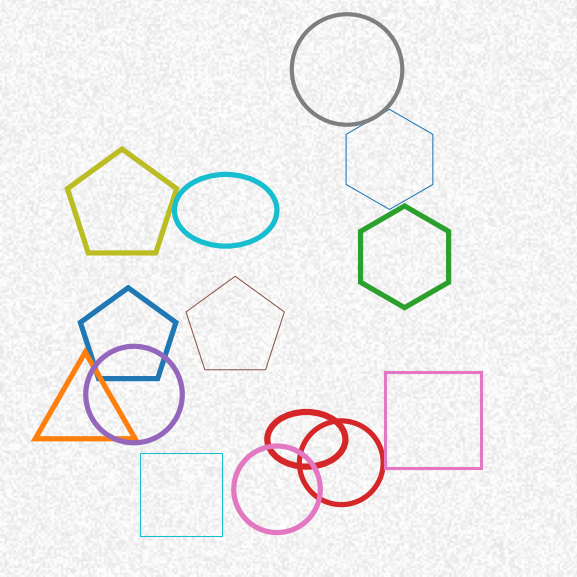[{"shape": "pentagon", "thickness": 2.5, "radius": 0.43, "center": [0.222, 0.414]}, {"shape": "hexagon", "thickness": 0.5, "radius": 0.43, "center": [0.674, 0.723]}, {"shape": "triangle", "thickness": 2.5, "radius": 0.5, "center": [0.148, 0.289]}, {"shape": "hexagon", "thickness": 2.5, "radius": 0.44, "center": [0.701, 0.554]}, {"shape": "oval", "thickness": 3, "radius": 0.34, "center": [0.531, 0.238]}, {"shape": "circle", "thickness": 2.5, "radius": 0.36, "center": [0.591, 0.198]}, {"shape": "circle", "thickness": 2.5, "radius": 0.42, "center": [0.232, 0.316]}, {"shape": "pentagon", "thickness": 0.5, "radius": 0.45, "center": [0.407, 0.431]}, {"shape": "circle", "thickness": 2.5, "radius": 0.37, "center": [0.48, 0.152]}, {"shape": "square", "thickness": 1.5, "radius": 0.42, "center": [0.75, 0.272]}, {"shape": "circle", "thickness": 2, "radius": 0.48, "center": [0.601, 0.879]}, {"shape": "pentagon", "thickness": 2.5, "radius": 0.5, "center": [0.211, 0.642]}, {"shape": "oval", "thickness": 2.5, "radius": 0.44, "center": [0.391, 0.635]}, {"shape": "square", "thickness": 0.5, "radius": 0.36, "center": [0.313, 0.143]}]